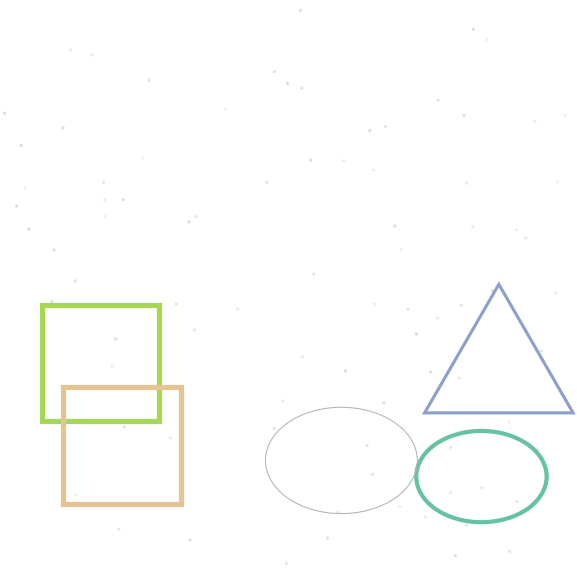[{"shape": "oval", "thickness": 2, "radius": 0.56, "center": [0.834, 0.174]}, {"shape": "triangle", "thickness": 1.5, "radius": 0.74, "center": [0.864, 0.358]}, {"shape": "square", "thickness": 2.5, "radius": 0.51, "center": [0.174, 0.37]}, {"shape": "square", "thickness": 2.5, "radius": 0.51, "center": [0.211, 0.227]}, {"shape": "oval", "thickness": 0.5, "radius": 0.66, "center": [0.591, 0.202]}]